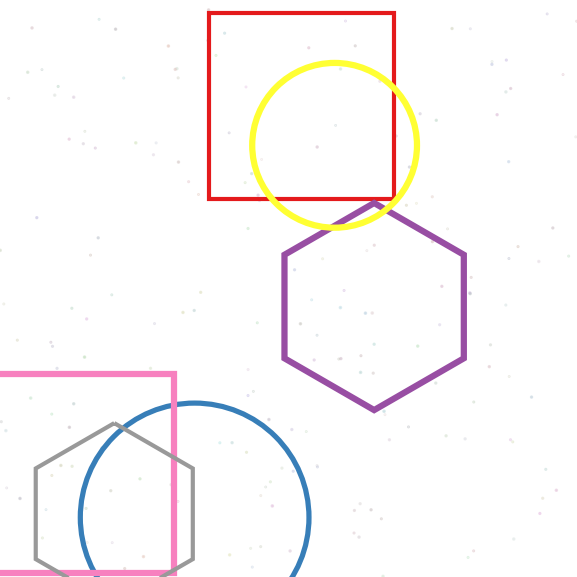[{"shape": "square", "thickness": 2, "radius": 0.8, "center": [0.522, 0.815]}, {"shape": "circle", "thickness": 2.5, "radius": 0.99, "center": [0.337, 0.103]}, {"shape": "hexagon", "thickness": 3, "radius": 0.9, "center": [0.648, 0.468]}, {"shape": "circle", "thickness": 3, "radius": 0.71, "center": [0.579, 0.748]}, {"shape": "square", "thickness": 3, "radius": 0.86, "center": [0.128, 0.179]}, {"shape": "hexagon", "thickness": 2, "radius": 0.79, "center": [0.198, 0.109]}]